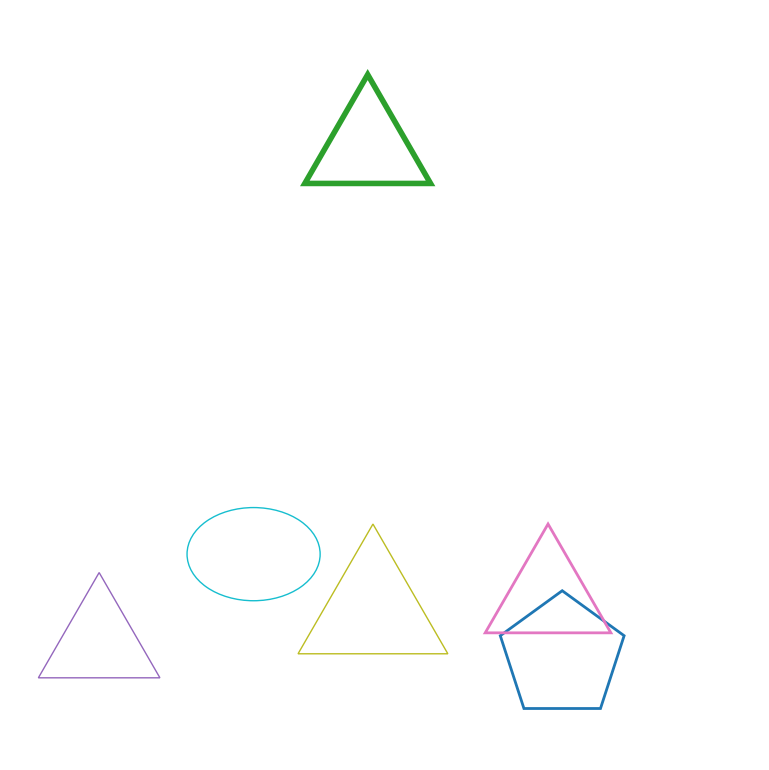[{"shape": "pentagon", "thickness": 1, "radius": 0.42, "center": [0.73, 0.148]}, {"shape": "triangle", "thickness": 2, "radius": 0.47, "center": [0.478, 0.809]}, {"shape": "triangle", "thickness": 0.5, "radius": 0.46, "center": [0.129, 0.165]}, {"shape": "triangle", "thickness": 1, "radius": 0.47, "center": [0.712, 0.225]}, {"shape": "triangle", "thickness": 0.5, "radius": 0.56, "center": [0.484, 0.207]}, {"shape": "oval", "thickness": 0.5, "radius": 0.43, "center": [0.329, 0.28]}]